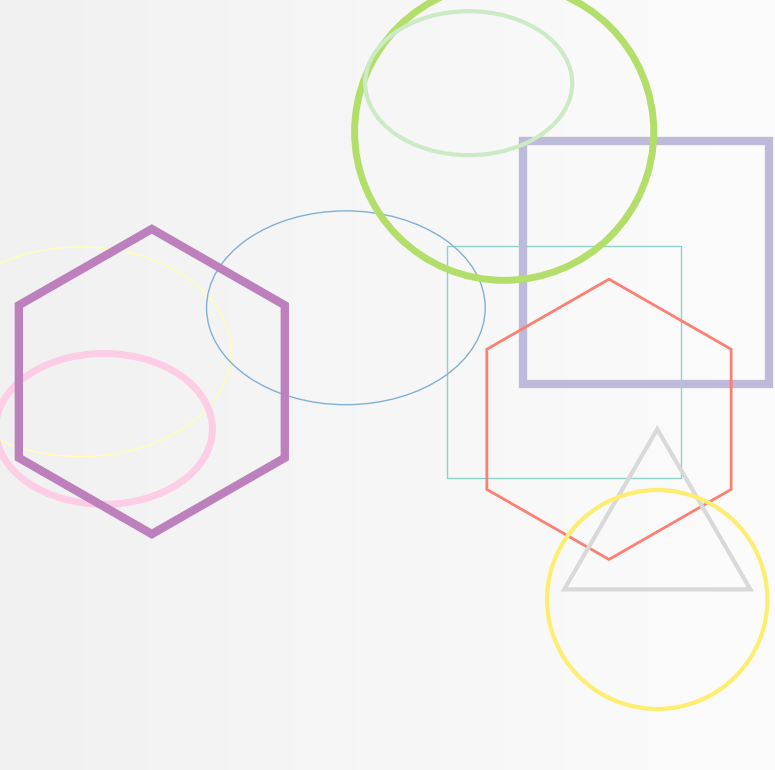[{"shape": "square", "thickness": 0.5, "radius": 0.75, "center": [0.727, 0.529]}, {"shape": "oval", "thickness": 0.5, "radius": 0.97, "center": [0.104, 0.543]}, {"shape": "square", "thickness": 3, "radius": 0.79, "center": [0.834, 0.659]}, {"shape": "hexagon", "thickness": 1, "radius": 0.91, "center": [0.786, 0.455]}, {"shape": "oval", "thickness": 0.5, "radius": 0.9, "center": [0.446, 0.6]}, {"shape": "circle", "thickness": 2.5, "radius": 0.96, "center": [0.651, 0.829]}, {"shape": "oval", "thickness": 2.5, "radius": 0.7, "center": [0.134, 0.443]}, {"shape": "triangle", "thickness": 1.5, "radius": 0.69, "center": [0.848, 0.304]}, {"shape": "hexagon", "thickness": 3, "radius": 0.99, "center": [0.196, 0.504]}, {"shape": "oval", "thickness": 1.5, "radius": 0.67, "center": [0.605, 0.892]}, {"shape": "circle", "thickness": 1.5, "radius": 0.71, "center": [0.848, 0.221]}]